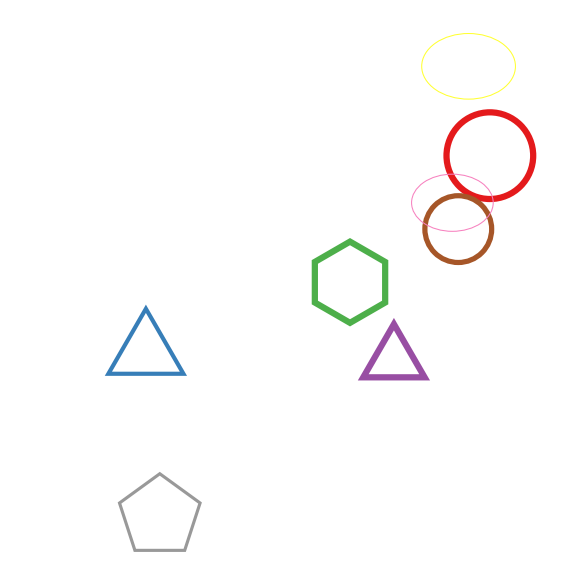[{"shape": "circle", "thickness": 3, "radius": 0.38, "center": [0.848, 0.73]}, {"shape": "triangle", "thickness": 2, "radius": 0.38, "center": [0.253, 0.389]}, {"shape": "hexagon", "thickness": 3, "radius": 0.35, "center": [0.606, 0.51]}, {"shape": "triangle", "thickness": 3, "radius": 0.31, "center": [0.682, 0.376]}, {"shape": "oval", "thickness": 0.5, "radius": 0.41, "center": [0.811, 0.884]}, {"shape": "circle", "thickness": 2.5, "radius": 0.29, "center": [0.794, 0.602]}, {"shape": "oval", "thickness": 0.5, "radius": 0.35, "center": [0.783, 0.648]}, {"shape": "pentagon", "thickness": 1.5, "radius": 0.37, "center": [0.277, 0.105]}]